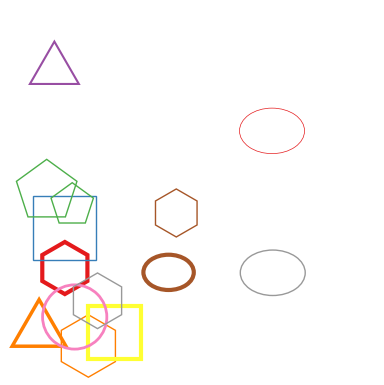[{"shape": "hexagon", "thickness": 3, "radius": 0.34, "center": [0.168, 0.304]}, {"shape": "oval", "thickness": 0.5, "radius": 0.42, "center": [0.707, 0.66]}, {"shape": "square", "thickness": 1, "radius": 0.41, "center": [0.167, 0.407]}, {"shape": "pentagon", "thickness": 1, "radius": 0.41, "center": [0.121, 0.503]}, {"shape": "pentagon", "thickness": 1, "radius": 0.29, "center": [0.188, 0.468]}, {"shape": "triangle", "thickness": 1.5, "radius": 0.37, "center": [0.141, 0.819]}, {"shape": "hexagon", "thickness": 1, "radius": 0.41, "center": [0.23, 0.101]}, {"shape": "triangle", "thickness": 2.5, "radius": 0.4, "center": [0.102, 0.141]}, {"shape": "square", "thickness": 3, "radius": 0.34, "center": [0.297, 0.137]}, {"shape": "oval", "thickness": 3, "radius": 0.33, "center": [0.438, 0.293]}, {"shape": "hexagon", "thickness": 1, "radius": 0.31, "center": [0.458, 0.447]}, {"shape": "circle", "thickness": 2, "radius": 0.42, "center": [0.194, 0.177]}, {"shape": "hexagon", "thickness": 1, "radius": 0.36, "center": [0.253, 0.219]}, {"shape": "oval", "thickness": 1, "radius": 0.42, "center": [0.708, 0.291]}]